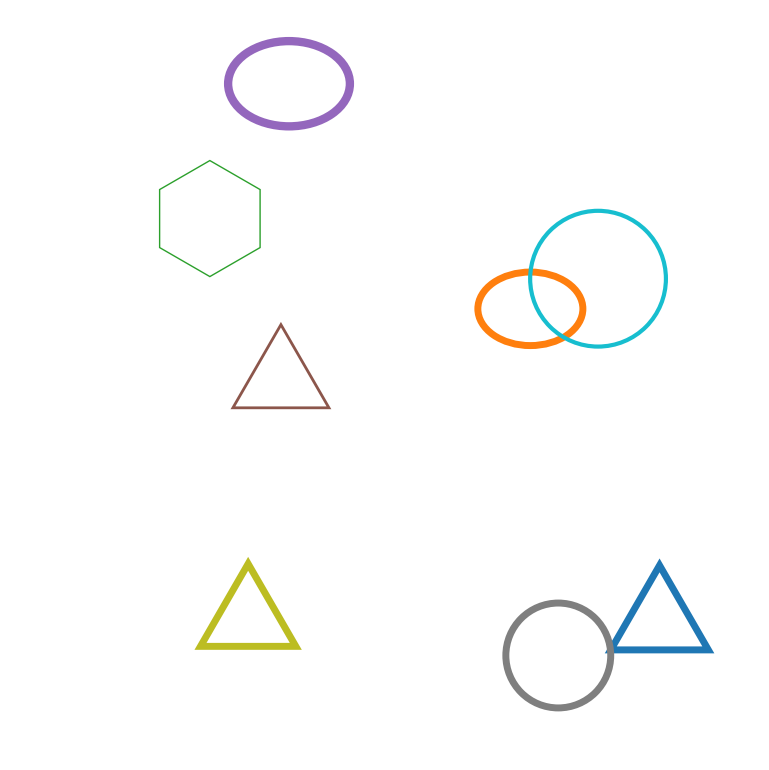[{"shape": "triangle", "thickness": 2.5, "radius": 0.37, "center": [0.857, 0.193]}, {"shape": "oval", "thickness": 2.5, "radius": 0.34, "center": [0.689, 0.599]}, {"shape": "hexagon", "thickness": 0.5, "radius": 0.38, "center": [0.273, 0.716]}, {"shape": "oval", "thickness": 3, "radius": 0.4, "center": [0.375, 0.891]}, {"shape": "triangle", "thickness": 1, "radius": 0.36, "center": [0.365, 0.506]}, {"shape": "circle", "thickness": 2.5, "radius": 0.34, "center": [0.725, 0.149]}, {"shape": "triangle", "thickness": 2.5, "radius": 0.36, "center": [0.322, 0.196]}, {"shape": "circle", "thickness": 1.5, "radius": 0.44, "center": [0.777, 0.638]}]